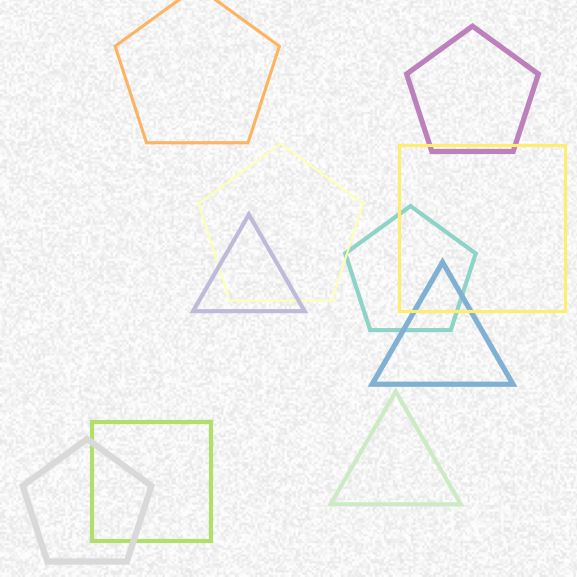[{"shape": "pentagon", "thickness": 2, "radius": 0.59, "center": [0.711, 0.524]}, {"shape": "pentagon", "thickness": 1, "radius": 0.75, "center": [0.486, 0.6]}, {"shape": "triangle", "thickness": 2, "radius": 0.56, "center": [0.431, 0.516]}, {"shape": "triangle", "thickness": 2.5, "radius": 0.7, "center": [0.766, 0.404]}, {"shape": "pentagon", "thickness": 1.5, "radius": 0.75, "center": [0.342, 0.873]}, {"shape": "square", "thickness": 2, "radius": 0.52, "center": [0.262, 0.165]}, {"shape": "pentagon", "thickness": 3, "radius": 0.59, "center": [0.151, 0.122]}, {"shape": "pentagon", "thickness": 2.5, "radius": 0.6, "center": [0.818, 0.834]}, {"shape": "triangle", "thickness": 2, "radius": 0.65, "center": [0.685, 0.191]}, {"shape": "square", "thickness": 1.5, "radius": 0.72, "center": [0.835, 0.605]}]